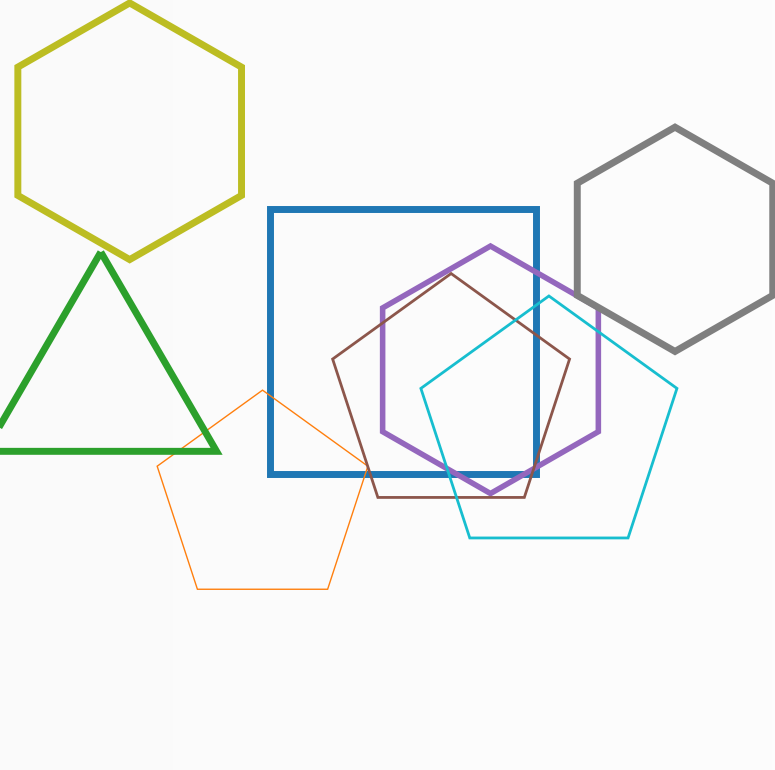[{"shape": "square", "thickness": 2.5, "radius": 0.86, "center": [0.52, 0.557]}, {"shape": "pentagon", "thickness": 0.5, "radius": 0.71, "center": [0.339, 0.35]}, {"shape": "triangle", "thickness": 2.5, "radius": 0.86, "center": [0.13, 0.5]}, {"shape": "hexagon", "thickness": 2, "radius": 0.8, "center": [0.633, 0.52]}, {"shape": "pentagon", "thickness": 1, "radius": 0.8, "center": [0.582, 0.484]}, {"shape": "hexagon", "thickness": 2.5, "radius": 0.73, "center": [0.871, 0.689]}, {"shape": "hexagon", "thickness": 2.5, "radius": 0.83, "center": [0.167, 0.83]}, {"shape": "pentagon", "thickness": 1, "radius": 0.87, "center": [0.708, 0.442]}]